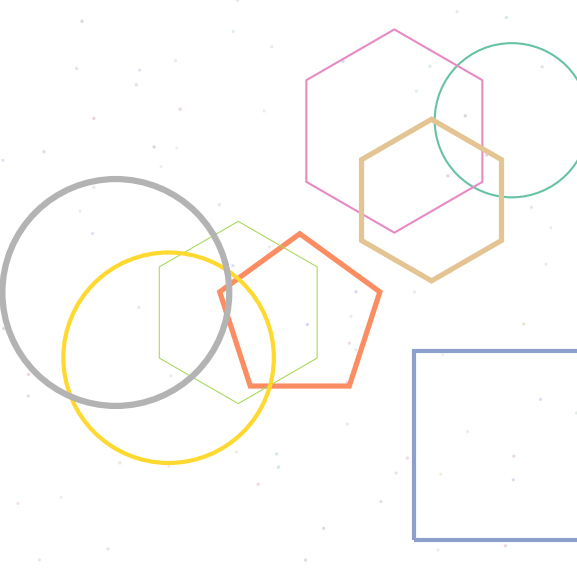[{"shape": "circle", "thickness": 1, "radius": 0.67, "center": [0.886, 0.791]}, {"shape": "pentagon", "thickness": 2.5, "radius": 0.73, "center": [0.519, 0.449]}, {"shape": "square", "thickness": 2, "radius": 0.82, "center": [0.881, 0.228]}, {"shape": "hexagon", "thickness": 1, "radius": 0.88, "center": [0.683, 0.772]}, {"shape": "hexagon", "thickness": 0.5, "radius": 0.79, "center": [0.413, 0.458]}, {"shape": "circle", "thickness": 2, "radius": 0.91, "center": [0.292, 0.38]}, {"shape": "hexagon", "thickness": 2.5, "radius": 0.7, "center": [0.747, 0.653]}, {"shape": "circle", "thickness": 3, "radius": 0.98, "center": [0.201, 0.493]}]